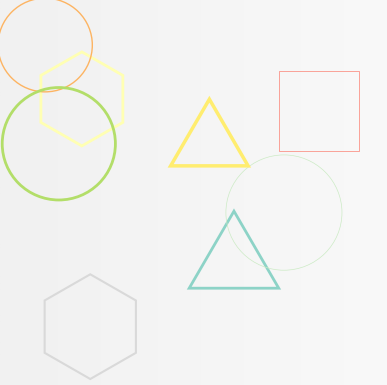[{"shape": "triangle", "thickness": 2, "radius": 0.67, "center": [0.604, 0.318]}, {"shape": "hexagon", "thickness": 2, "radius": 0.61, "center": [0.211, 0.743]}, {"shape": "square", "thickness": 0.5, "radius": 0.51, "center": [0.824, 0.712]}, {"shape": "circle", "thickness": 1, "radius": 0.61, "center": [0.117, 0.883]}, {"shape": "circle", "thickness": 2, "radius": 0.73, "center": [0.152, 0.627]}, {"shape": "hexagon", "thickness": 1.5, "radius": 0.68, "center": [0.233, 0.152]}, {"shape": "circle", "thickness": 0.5, "radius": 0.75, "center": [0.733, 0.448]}, {"shape": "triangle", "thickness": 2.5, "radius": 0.58, "center": [0.54, 0.627]}]